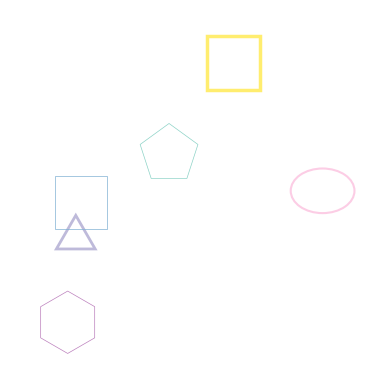[{"shape": "pentagon", "thickness": 0.5, "radius": 0.39, "center": [0.439, 0.6]}, {"shape": "triangle", "thickness": 2, "radius": 0.29, "center": [0.197, 0.382]}, {"shape": "square", "thickness": 0.5, "radius": 0.34, "center": [0.21, 0.474]}, {"shape": "oval", "thickness": 1.5, "radius": 0.41, "center": [0.838, 0.504]}, {"shape": "hexagon", "thickness": 0.5, "radius": 0.41, "center": [0.176, 0.163]}, {"shape": "square", "thickness": 2.5, "radius": 0.35, "center": [0.607, 0.836]}]